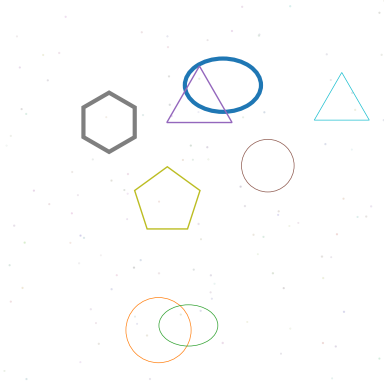[{"shape": "oval", "thickness": 3, "radius": 0.49, "center": [0.579, 0.779]}, {"shape": "circle", "thickness": 0.5, "radius": 0.42, "center": [0.412, 0.142]}, {"shape": "oval", "thickness": 0.5, "radius": 0.38, "center": [0.489, 0.155]}, {"shape": "triangle", "thickness": 1, "radius": 0.49, "center": [0.518, 0.731]}, {"shape": "circle", "thickness": 0.5, "radius": 0.34, "center": [0.696, 0.57]}, {"shape": "hexagon", "thickness": 3, "radius": 0.38, "center": [0.283, 0.682]}, {"shape": "pentagon", "thickness": 1, "radius": 0.45, "center": [0.435, 0.478]}, {"shape": "triangle", "thickness": 0.5, "radius": 0.41, "center": [0.888, 0.729]}]